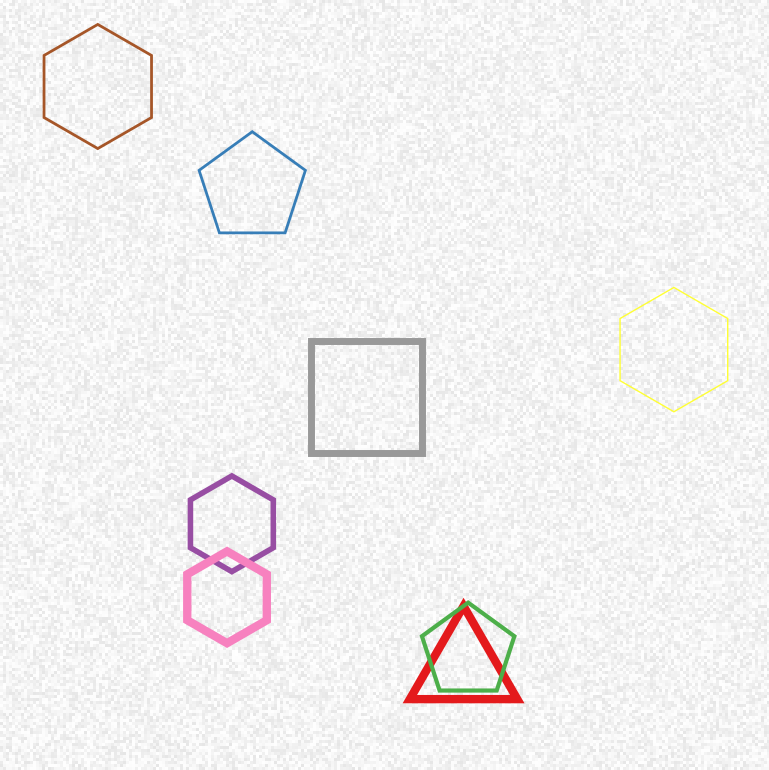[{"shape": "triangle", "thickness": 3, "radius": 0.4, "center": [0.602, 0.132]}, {"shape": "pentagon", "thickness": 1, "radius": 0.36, "center": [0.328, 0.756]}, {"shape": "pentagon", "thickness": 1.5, "radius": 0.32, "center": [0.608, 0.154]}, {"shape": "hexagon", "thickness": 2, "radius": 0.31, "center": [0.301, 0.32]}, {"shape": "hexagon", "thickness": 0.5, "radius": 0.4, "center": [0.875, 0.546]}, {"shape": "hexagon", "thickness": 1, "radius": 0.4, "center": [0.127, 0.888]}, {"shape": "hexagon", "thickness": 3, "radius": 0.3, "center": [0.295, 0.224]}, {"shape": "square", "thickness": 2.5, "radius": 0.36, "center": [0.476, 0.484]}]